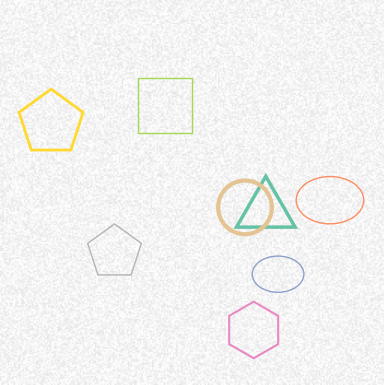[{"shape": "triangle", "thickness": 2.5, "radius": 0.44, "center": [0.69, 0.454]}, {"shape": "oval", "thickness": 1, "radius": 0.44, "center": [0.857, 0.48]}, {"shape": "oval", "thickness": 1, "radius": 0.34, "center": [0.722, 0.288]}, {"shape": "hexagon", "thickness": 1.5, "radius": 0.37, "center": [0.659, 0.143]}, {"shape": "square", "thickness": 1, "radius": 0.35, "center": [0.43, 0.726]}, {"shape": "pentagon", "thickness": 2, "radius": 0.44, "center": [0.133, 0.681]}, {"shape": "circle", "thickness": 3, "radius": 0.35, "center": [0.636, 0.461]}, {"shape": "pentagon", "thickness": 1, "radius": 0.37, "center": [0.297, 0.345]}]